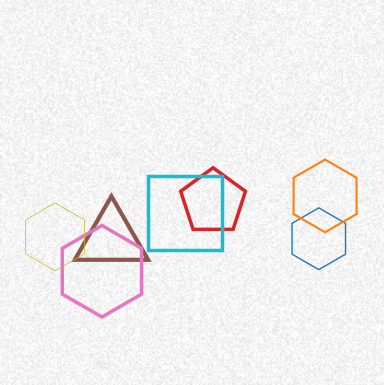[{"shape": "hexagon", "thickness": 1, "radius": 0.4, "center": [0.828, 0.38]}, {"shape": "hexagon", "thickness": 1.5, "radius": 0.47, "center": [0.844, 0.491]}, {"shape": "pentagon", "thickness": 2.5, "radius": 0.44, "center": [0.553, 0.476]}, {"shape": "triangle", "thickness": 3, "radius": 0.55, "center": [0.289, 0.38]}, {"shape": "hexagon", "thickness": 2.5, "radius": 0.59, "center": [0.265, 0.295]}, {"shape": "hexagon", "thickness": 0.5, "radius": 0.44, "center": [0.143, 0.385]}, {"shape": "square", "thickness": 2.5, "radius": 0.48, "center": [0.481, 0.447]}]